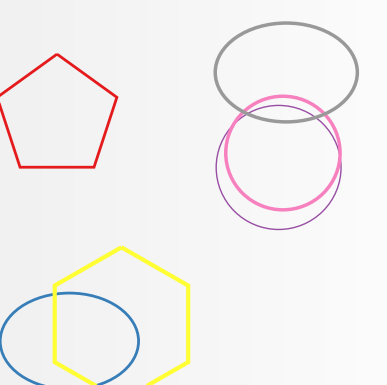[{"shape": "pentagon", "thickness": 2, "radius": 0.81, "center": [0.147, 0.697]}, {"shape": "oval", "thickness": 2, "radius": 0.89, "center": [0.179, 0.114]}, {"shape": "circle", "thickness": 1, "radius": 0.81, "center": [0.719, 0.565]}, {"shape": "hexagon", "thickness": 3, "radius": 0.99, "center": [0.313, 0.159]}, {"shape": "circle", "thickness": 2.5, "radius": 0.74, "center": [0.73, 0.603]}, {"shape": "oval", "thickness": 2.5, "radius": 0.92, "center": [0.739, 0.812]}]